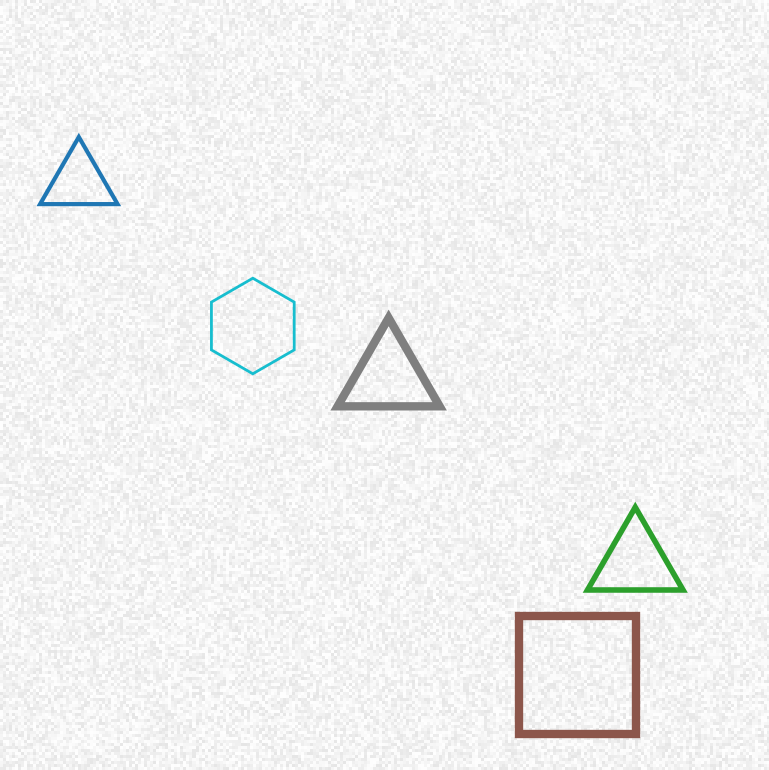[{"shape": "triangle", "thickness": 1.5, "radius": 0.29, "center": [0.102, 0.764]}, {"shape": "triangle", "thickness": 2, "radius": 0.36, "center": [0.825, 0.27]}, {"shape": "square", "thickness": 3, "radius": 0.38, "center": [0.75, 0.124]}, {"shape": "triangle", "thickness": 3, "radius": 0.38, "center": [0.505, 0.511]}, {"shape": "hexagon", "thickness": 1, "radius": 0.31, "center": [0.328, 0.577]}]